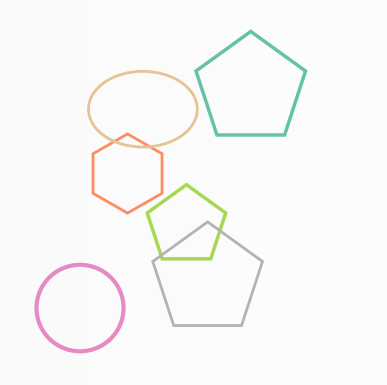[{"shape": "pentagon", "thickness": 2.5, "radius": 0.74, "center": [0.647, 0.77]}, {"shape": "hexagon", "thickness": 2, "radius": 0.51, "center": [0.329, 0.549]}, {"shape": "circle", "thickness": 3, "radius": 0.56, "center": [0.207, 0.2]}, {"shape": "pentagon", "thickness": 2.5, "radius": 0.53, "center": [0.481, 0.414]}, {"shape": "oval", "thickness": 2, "radius": 0.7, "center": [0.369, 0.716]}, {"shape": "pentagon", "thickness": 2, "radius": 0.74, "center": [0.536, 0.275]}]